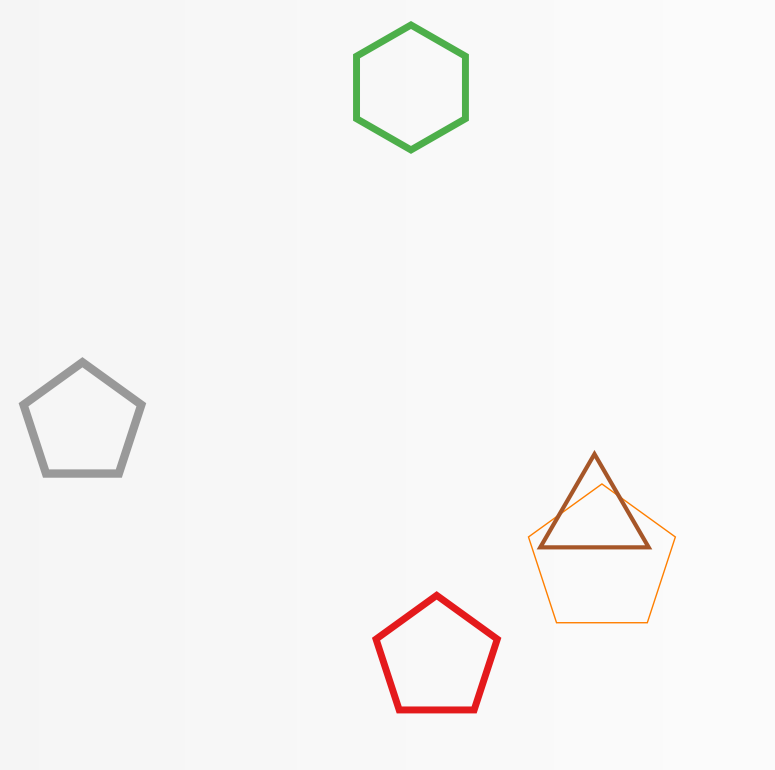[{"shape": "pentagon", "thickness": 2.5, "radius": 0.41, "center": [0.563, 0.145]}, {"shape": "hexagon", "thickness": 2.5, "radius": 0.41, "center": [0.53, 0.886]}, {"shape": "pentagon", "thickness": 0.5, "radius": 0.5, "center": [0.777, 0.272]}, {"shape": "triangle", "thickness": 1.5, "radius": 0.4, "center": [0.767, 0.33]}, {"shape": "pentagon", "thickness": 3, "radius": 0.4, "center": [0.106, 0.45]}]